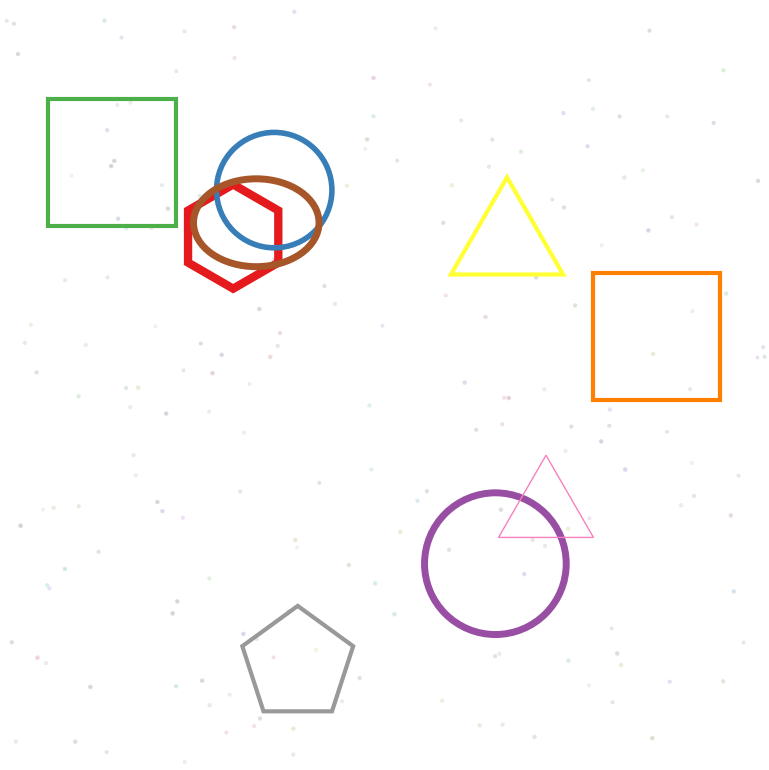[{"shape": "hexagon", "thickness": 3, "radius": 0.34, "center": [0.303, 0.693]}, {"shape": "circle", "thickness": 2, "radius": 0.37, "center": [0.356, 0.753]}, {"shape": "square", "thickness": 1.5, "radius": 0.41, "center": [0.145, 0.789]}, {"shape": "circle", "thickness": 2.5, "radius": 0.46, "center": [0.643, 0.268]}, {"shape": "square", "thickness": 1.5, "radius": 0.41, "center": [0.852, 0.563]}, {"shape": "triangle", "thickness": 1.5, "radius": 0.42, "center": [0.658, 0.686]}, {"shape": "oval", "thickness": 2.5, "radius": 0.41, "center": [0.333, 0.711]}, {"shape": "triangle", "thickness": 0.5, "radius": 0.36, "center": [0.709, 0.338]}, {"shape": "pentagon", "thickness": 1.5, "radius": 0.38, "center": [0.387, 0.137]}]